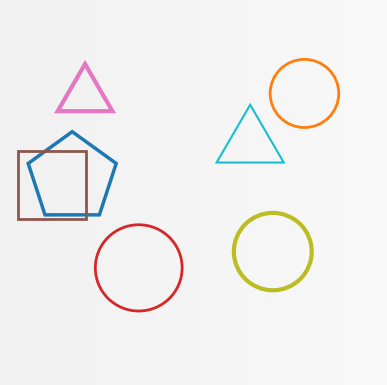[{"shape": "pentagon", "thickness": 2.5, "radius": 0.6, "center": [0.186, 0.539]}, {"shape": "circle", "thickness": 2, "radius": 0.44, "center": [0.786, 0.757]}, {"shape": "circle", "thickness": 2, "radius": 0.56, "center": [0.358, 0.304]}, {"shape": "square", "thickness": 2, "radius": 0.44, "center": [0.135, 0.519]}, {"shape": "triangle", "thickness": 3, "radius": 0.41, "center": [0.22, 0.752]}, {"shape": "circle", "thickness": 3, "radius": 0.5, "center": [0.704, 0.347]}, {"shape": "triangle", "thickness": 1.5, "radius": 0.5, "center": [0.646, 0.628]}]